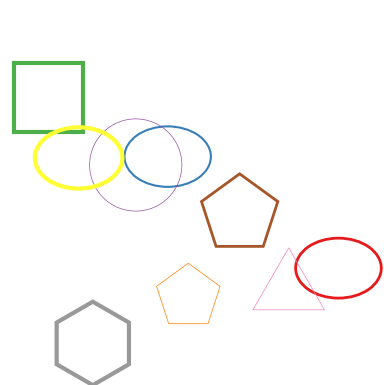[{"shape": "oval", "thickness": 2, "radius": 0.56, "center": [0.879, 0.304]}, {"shape": "oval", "thickness": 1.5, "radius": 0.56, "center": [0.436, 0.593]}, {"shape": "square", "thickness": 3, "radius": 0.45, "center": [0.126, 0.746]}, {"shape": "circle", "thickness": 0.5, "radius": 0.6, "center": [0.353, 0.571]}, {"shape": "pentagon", "thickness": 0.5, "radius": 0.43, "center": [0.489, 0.229]}, {"shape": "oval", "thickness": 3, "radius": 0.57, "center": [0.204, 0.59]}, {"shape": "pentagon", "thickness": 2, "radius": 0.52, "center": [0.622, 0.444]}, {"shape": "triangle", "thickness": 0.5, "radius": 0.54, "center": [0.75, 0.249]}, {"shape": "hexagon", "thickness": 3, "radius": 0.54, "center": [0.241, 0.108]}]